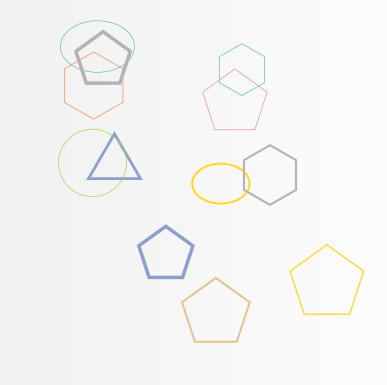[{"shape": "hexagon", "thickness": 0.5, "radius": 0.34, "center": [0.624, 0.819]}, {"shape": "oval", "thickness": 0.5, "radius": 0.48, "center": [0.251, 0.879]}, {"shape": "hexagon", "thickness": 0.5, "radius": 0.44, "center": [0.242, 0.778]}, {"shape": "triangle", "thickness": 2, "radius": 0.39, "center": [0.295, 0.575]}, {"shape": "pentagon", "thickness": 2.5, "radius": 0.37, "center": [0.428, 0.339]}, {"shape": "pentagon", "thickness": 0.5, "radius": 0.44, "center": [0.606, 0.734]}, {"shape": "circle", "thickness": 0.5, "radius": 0.44, "center": [0.239, 0.577]}, {"shape": "pentagon", "thickness": 1, "radius": 0.5, "center": [0.844, 0.265]}, {"shape": "oval", "thickness": 1.5, "radius": 0.37, "center": [0.57, 0.523]}, {"shape": "pentagon", "thickness": 1.5, "radius": 0.46, "center": [0.557, 0.186]}, {"shape": "hexagon", "thickness": 1.5, "radius": 0.39, "center": [0.697, 0.545]}, {"shape": "pentagon", "thickness": 2.5, "radius": 0.37, "center": [0.266, 0.844]}]